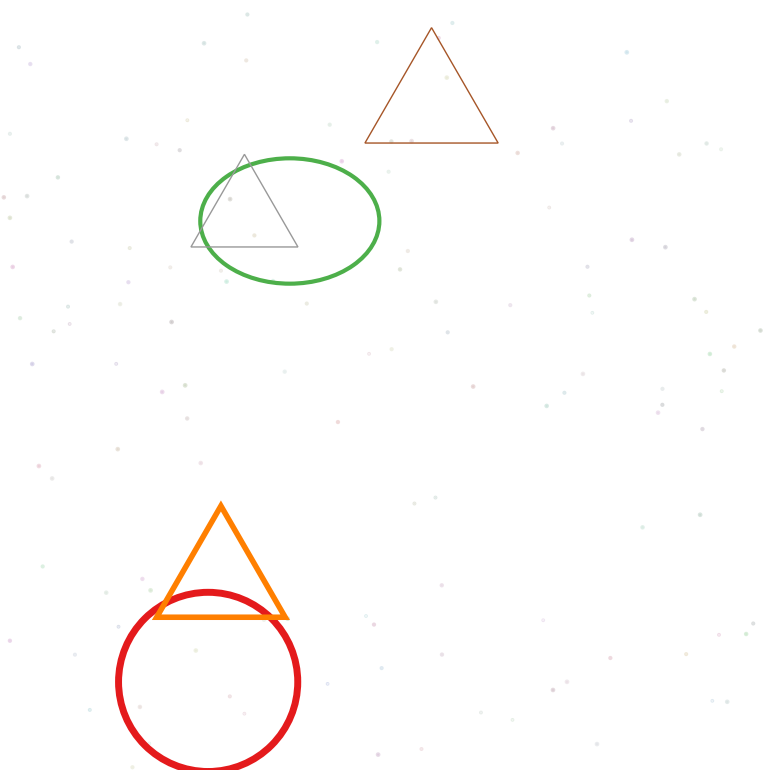[{"shape": "circle", "thickness": 2.5, "radius": 0.58, "center": [0.27, 0.114]}, {"shape": "oval", "thickness": 1.5, "radius": 0.58, "center": [0.376, 0.713]}, {"shape": "triangle", "thickness": 2, "radius": 0.48, "center": [0.287, 0.247]}, {"shape": "triangle", "thickness": 0.5, "radius": 0.5, "center": [0.56, 0.864]}, {"shape": "triangle", "thickness": 0.5, "radius": 0.4, "center": [0.317, 0.719]}]